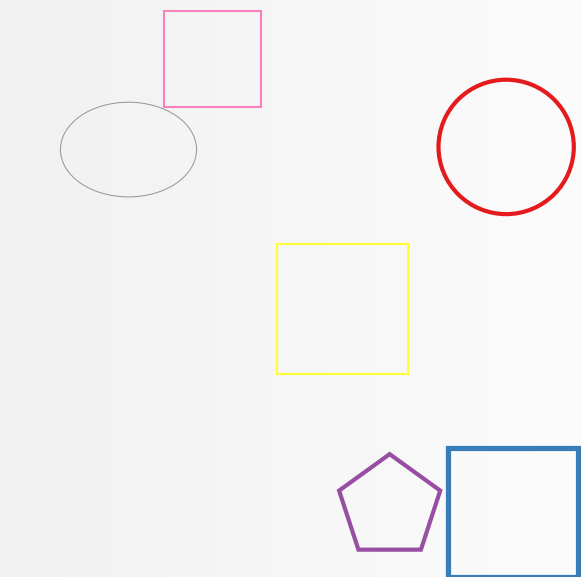[{"shape": "circle", "thickness": 2, "radius": 0.58, "center": [0.871, 0.745]}, {"shape": "square", "thickness": 2.5, "radius": 0.56, "center": [0.882, 0.112]}, {"shape": "pentagon", "thickness": 2, "radius": 0.46, "center": [0.67, 0.121]}, {"shape": "square", "thickness": 1, "radius": 0.56, "center": [0.589, 0.465]}, {"shape": "square", "thickness": 1, "radius": 0.42, "center": [0.365, 0.897]}, {"shape": "oval", "thickness": 0.5, "radius": 0.59, "center": [0.221, 0.74]}]